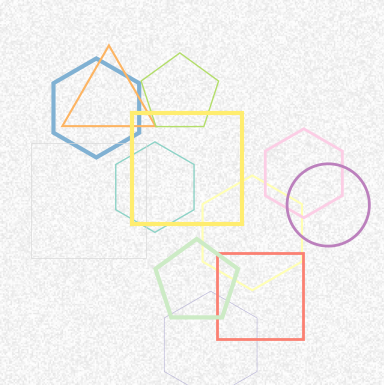[{"shape": "hexagon", "thickness": 1, "radius": 0.59, "center": [0.402, 0.514]}, {"shape": "hexagon", "thickness": 1.5, "radius": 0.75, "center": [0.655, 0.395]}, {"shape": "hexagon", "thickness": 0.5, "radius": 0.7, "center": [0.547, 0.105]}, {"shape": "square", "thickness": 2, "radius": 0.56, "center": [0.675, 0.231]}, {"shape": "hexagon", "thickness": 3, "radius": 0.64, "center": [0.25, 0.72]}, {"shape": "triangle", "thickness": 1.5, "radius": 0.7, "center": [0.283, 0.742]}, {"shape": "pentagon", "thickness": 1, "radius": 0.53, "center": [0.467, 0.757]}, {"shape": "hexagon", "thickness": 2, "radius": 0.58, "center": [0.789, 0.55]}, {"shape": "square", "thickness": 0.5, "radius": 0.75, "center": [0.231, 0.479]}, {"shape": "circle", "thickness": 2, "radius": 0.53, "center": [0.853, 0.468]}, {"shape": "pentagon", "thickness": 3, "radius": 0.56, "center": [0.511, 0.267]}, {"shape": "square", "thickness": 3, "radius": 0.72, "center": [0.486, 0.563]}]